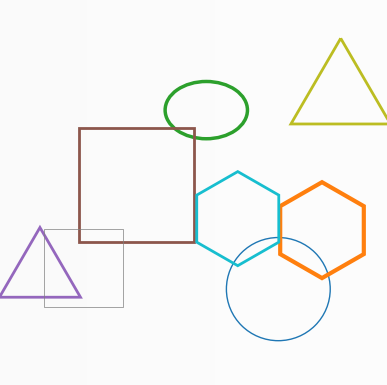[{"shape": "circle", "thickness": 1, "radius": 0.67, "center": [0.718, 0.249]}, {"shape": "hexagon", "thickness": 3, "radius": 0.62, "center": [0.831, 0.402]}, {"shape": "oval", "thickness": 2.5, "radius": 0.53, "center": [0.532, 0.714]}, {"shape": "triangle", "thickness": 2, "radius": 0.6, "center": [0.103, 0.288]}, {"shape": "square", "thickness": 2, "radius": 0.74, "center": [0.352, 0.52]}, {"shape": "square", "thickness": 0.5, "radius": 0.5, "center": [0.216, 0.304]}, {"shape": "triangle", "thickness": 2, "radius": 0.74, "center": [0.879, 0.752]}, {"shape": "hexagon", "thickness": 2, "radius": 0.61, "center": [0.614, 0.432]}]